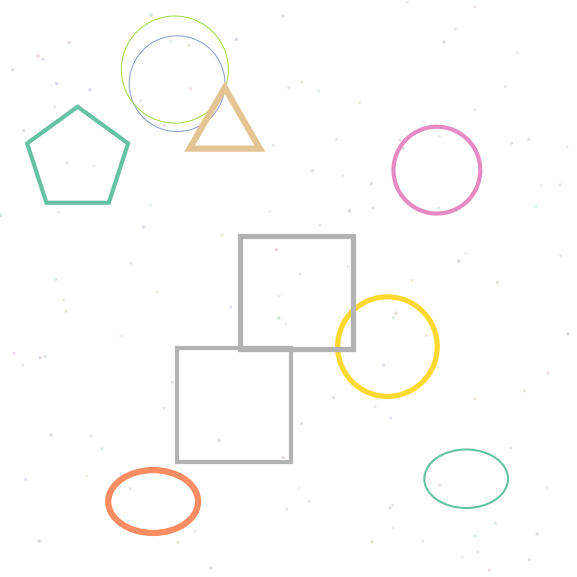[{"shape": "pentagon", "thickness": 2, "radius": 0.46, "center": [0.134, 0.722]}, {"shape": "oval", "thickness": 1, "radius": 0.36, "center": [0.807, 0.17]}, {"shape": "oval", "thickness": 3, "radius": 0.39, "center": [0.265, 0.131]}, {"shape": "circle", "thickness": 0.5, "radius": 0.41, "center": [0.307, 0.854]}, {"shape": "circle", "thickness": 2, "radius": 0.38, "center": [0.756, 0.705]}, {"shape": "circle", "thickness": 0.5, "radius": 0.46, "center": [0.303, 0.879]}, {"shape": "circle", "thickness": 2.5, "radius": 0.43, "center": [0.671, 0.399]}, {"shape": "triangle", "thickness": 3, "radius": 0.35, "center": [0.389, 0.777]}, {"shape": "square", "thickness": 2, "radius": 0.49, "center": [0.405, 0.298]}, {"shape": "square", "thickness": 2.5, "radius": 0.49, "center": [0.514, 0.492]}]